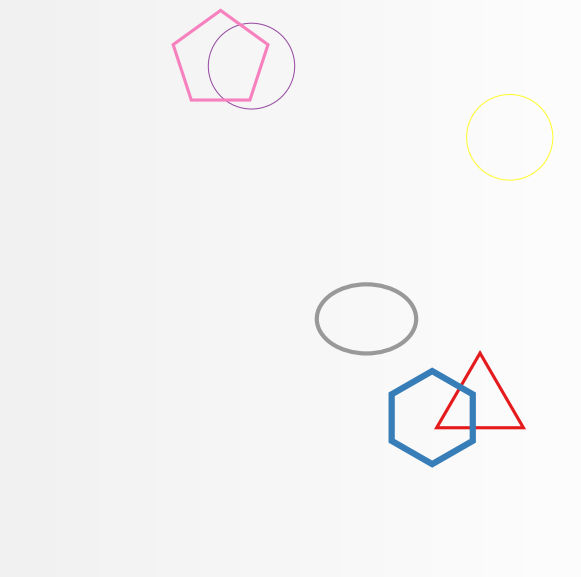[{"shape": "triangle", "thickness": 1.5, "radius": 0.43, "center": [0.826, 0.302]}, {"shape": "hexagon", "thickness": 3, "radius": 0.4, "center": [0.744, 0.276]}, {"shape": "circle", "thickness": 0.5, "radius": 0.37, "center": [0.433, 0.885]}, {"shape": "circle", "thickness": 0.5, "radius": 0.37, "center": [0.877, 0.761]}, {"shape": "pentagon", "thickness": 1.5, "radius": 0.43, "center": [0.379, 0.895]}, {"shape": "oval", "thickness": 2, "radius": 0.43, "center": [0.631, 0.447]}]